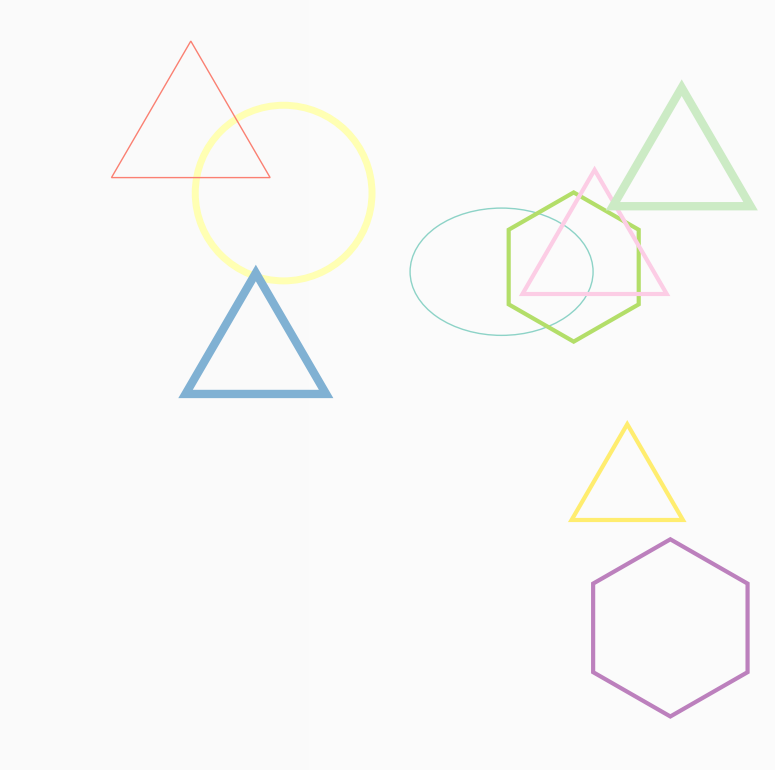[{"shape": "oval", "thickness": 0.5, "radius": 0.59, "center": [0.647, 0.647]}, {"shape": "circle", "thickness": 2.5, "radius": 0.57, "center": [0.366, 0.749]}, {"shape": "triangle", "thickness": 0.5, "radius": 0.59, "center": [0.246, 0.828]}, {"shape": "triangle", "thickness": 3, "radius": 0.52, "center": [0.33, 0.541]}, {"shape": "hexagon", "thickness": 1.5, "radius": 0.48, "center": [0.74, 0.653]}, {"shape": "triangle", "thickness": 1.5, "radius": 0.54, "center": [0.767, 0.672]}, {"shape": "hexagon", "thickness": 1.5, "radius": 0.58, "center": [0.865, 0.185]}, {"shape": "triangle", "thickness": 3, "radius": 0.51, "center": [0.88, 0.783]}, {"shape": "triangle", "thickness": 1.5, "radius": 0.41, "center": [0.809, 0.366]}]